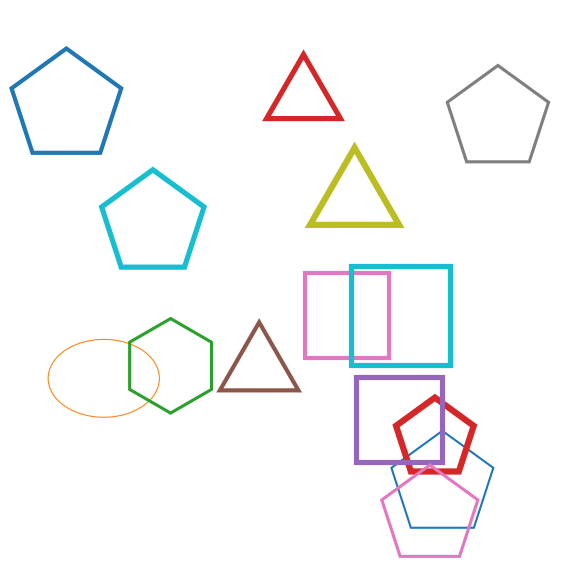[{"shape": "pentagon", "thickness": 1, "radius": 0.46, "center": [0.766, 0.16]}, {"shape": "pentagon", "thickness": 2, "radius": 0.5, "center": [0.115, 0.815]}, {"shape": "oval", "thickness": 0.5, "radius": 0.48, "center": [0.18, 0.344]}, {"shape": "hexagon", "thickness": 1.5, "radius": 0.41, "center": [0.295, 0.366]}, {"shape": "triangle", "thickness": 2.5, "radius": 0.37, "center": [0.526, 0.831]}, {"shape": "pentagon", "thickness": 3, "radius": 0.35, "center": [0.753, 0.24]}, {"shape": "square", "thickness": 2.5, "radius": 0.37, "center": [0.69, 0.273]}, {"shape": "triangle", "thickness": 2, "radius": 0.39, "center": [0.449, 0.362]}, {"shape": "pentagon", "thickness": 1.5, "radius": 0.44, "center": [0.744, 0.106]}, {"shape": "square", "thickness": 2, "radius": 0.37, "center": [0.601, 0.453]}, {"shape": "pentagon", "thickness": 1.5, "radius": 0.46, "center": [0.862, 0.794]}, {"shape": "triangle", "thickness": 3, "radius": 0.45, "center": [0.614, 0.654]}, {"shape": "pentagon", "thickness": 2.5, "radius": 0.47, "center": [0.265, 0.612]}, {"shape": "square", "thickness": 2.5, "radius": 0.43, "center": [0.694, 0.453]}]